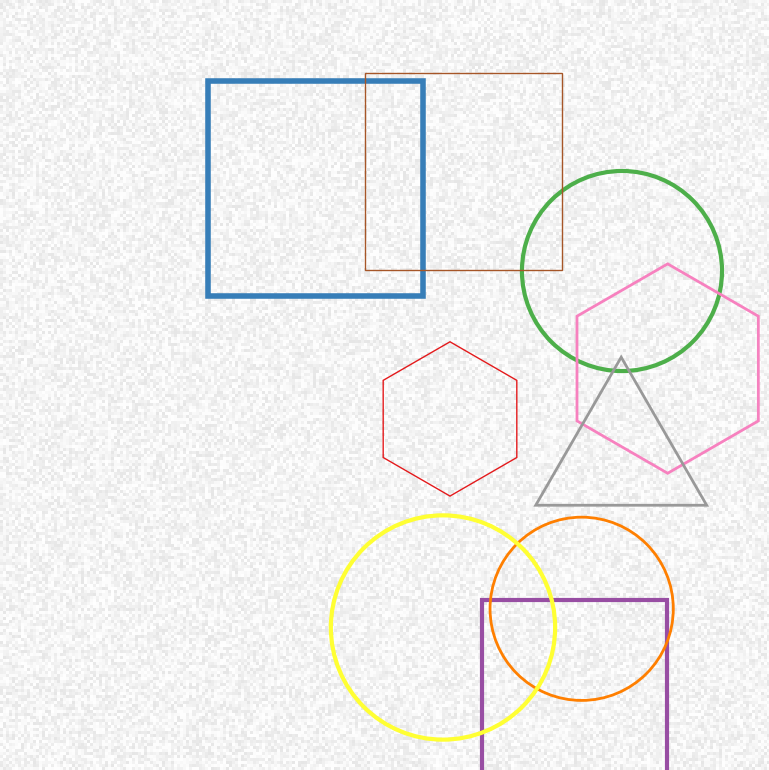[{"shape": "hexagon", "thickness": 0.5, "radius": 0.5, "center": [0.584, 0.456]}, {"shape": "square", "thickness": 2, "radius": 0.7, "center": [0.41, 0.755]}, {"shape": "circle", "thickness": 1.5, "radius": 0.65, "center": [0.808, 0.648]}, {"shape": "square", "thickness": 1.5, "radius": 0.6, "center": [0.746, 0.101]}, {"shape": "circle", "thickness": 1, "radius": 0.59, "center": [0.755, 0.209]}, {"shape": "circle", "thickness": 1.5, "radius": 0.73, "center": [0.575, 0.185]}, {"shape": "square", "thickness": 0.5, "radius": 0.64, "center": [0.602, 0.777]}, {"shape": "hexagon", "thickness": 1, "radius": 0.68, "center": [0.867, 0.521]}, {"shape": "triangle", "thickness": 1, "radius": 0.64, "center": [0.807, 0.408]}]